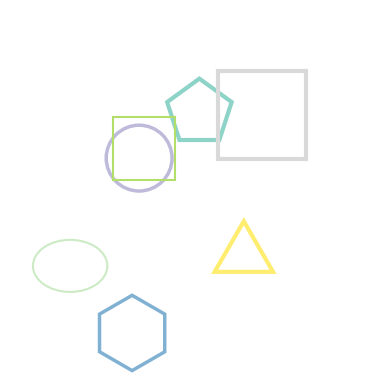[{"shape": "pentagon", "thickness": 3, "radius": 0.44, "center": [0.518, 0.708]}, {"shape": "circle", "thickness": 2.5, "radius": 0.43, "center": [0.361, 0.589]}, {"shape": "hexagon", "thickness": 2.5, "radius": 0.49, "center": [0.343, 0.135]}, {"shape": "square", "thickness": 1.5, "radius": 0.41, "center": [0.374, 0.615]}, {"shape": "square", "thickness": 3, "radius": 0.57, "center": [0.682, 0.7]}, {"shape": "oval", "thickness": 1.5, "radius": 0.48, "center": [0.182, 0.309]}, {"shape": "triangle", "thickness": 3, "radius": 0.44, "center": [0.633, 0.338]}]